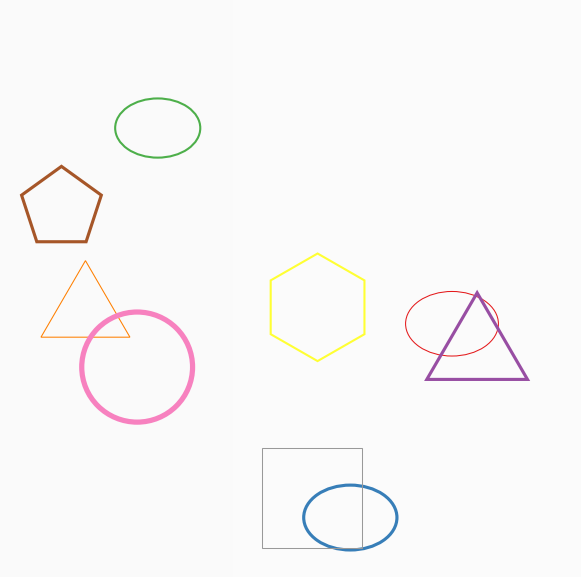[{"shape": "oval", "thickness": 0.5, "radius": 0.4, "center": [0.778, 0.439]}, {"shape": "oval", "thickness": 1.5, "radius": 0.4, "center": [0.603, 0.103]}, {"shape": "oval", "thickness": 1, "radius": 0.37, "center": [0.271, 0.777]}, {"shape": "triangle", "thickness": 1.5, "radius": 0.5, "center": [0.821, 0.392]}, {"shape": "triangle", "thickness": 0.5, "radius": 0.44, "center": [0.147, 0.459]}, {"shape": "hexagon", "thickness": 1, "radius": 0.47, "center": [0.546, 0.467]}, {"shape": "pentagon", "thickness": 1.5, "radius": 0.36, "center": [0.106, 0.639]}, {"shape": "circle", "thickness": 2.5, "radius": 0.48, "center": [0.236, 0.364]}, {"shape": "square", "thickness": 0.5, "radius": 0.43, "center": [0.537, 0.137]}]